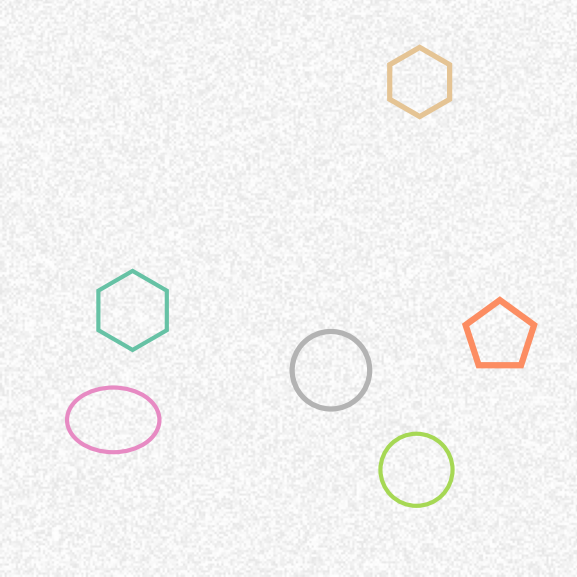[{"shape": "hexagon", "thickness": 2, "radius": 0.34, "center": [0.23, 0.462]}, {"shape": "pentagon", "thickness": 3, "radius": 0.31, "center": [0.866, 0.417]}, {"shape": "oval", "thickness": 2, "radius": 0.4, "center": [0.196, 0.272]}, {"shape": "circle", "thickness": 2, "radius": 0.31, "center": [0.721, 0.186]}, {"shape": "hexagon", "thickness": 2.5, "radius": 0.3, "center": [0.727, 0.857]}, {"shape": "circle", "thickness": 2.5, "radius": 0.34, "center": [0.573, 0.358]}]